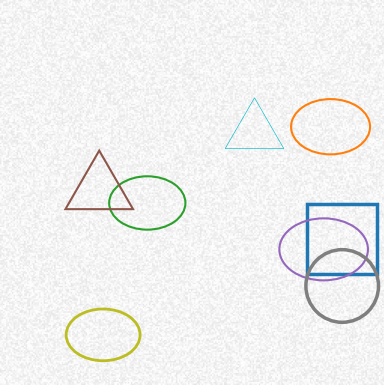[{"shape": "square", "thickness": 2.5, "radius": 0.46, "center": [0.887, 0.379]}, {"shape": "oval", "thickness": 1.5, "radius": 0.51, "center": [0.859, 0.671]}, {"shape": "oval", "thickness": 1.5, "radius": 0.5, "center": [0.383, 0.473]}, {"shape": "oval", "thickness": 1.5, "radius": 0.58, "center": [0.841, 0.352]}, {"shape": "triangle", "thickness": 1.5, "radius": 0.51, "center": [0.258, 0.507]}, {"shape": "circle", "thickness": 2.5, "radius": 0.47, "center": [0.889, 0.257]}, {"shape": "oval", "thickness": 2, "radius": 0.48, "center": [0.268, 0.13]}, {"shape": "triangle", "thickness": 0.5, "radius": 0.44, "center": [0.661, 0.658]}]